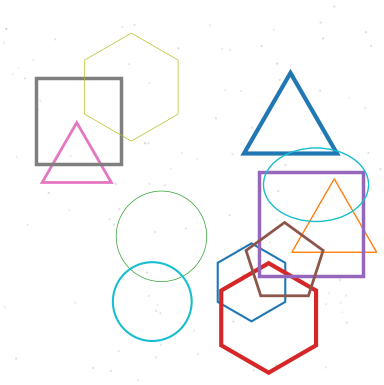[{"shape": "triangle", "thickness": 3, "radius": 0.7, "center": [0.755, 0.671]}, {"shape": "hexagon", "thickness": 1.5, "radius": 0.51, "center": [0.653, 0.267]}, {"shape": "triangle", "thickness": 1, "radius": 0.64, "center": [0.868, 0.408]}, {"shape": "circle", "thickness": 0.5, "radius": 0.59, "center": [0.419, 0.386]}, {"shape": "hexagon", "thickness": 3, "radius": 0.71, "center": [0.698, 0.174]}, {"shape": "square", "thickness": 2.5, "radius": 0.68, "center": [0.808, 0.419]}, {"shape": "pentagon", "thickness": 2, "radius": 0.53, "center": [0.739, 0.317]}, {"shape": "triangle", "thickness": 2, "radius": 0.52, "center": [0.199, 0.578]}, {"shape": "square", "thickness": 2.5, "radius": 0.55, "center": [0.203, 0.686]}, {"shape": "hexagon", "thickness": 0.5, "radius": 0.7, "center": [0.341, 0.774]}, {"shape": "circle", "thickness": 1.5, "radius": 0.51, "center": [0.395, 0.217]}, {"shape": "oval", "thickness": 1, "radius": 0.68, "center": [0.821, 0.52]}]